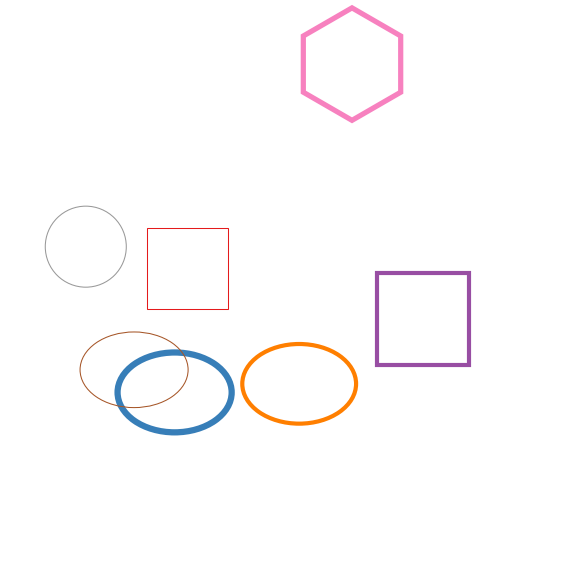[{"shape": "square", "thickness": 0.5, "radius": 0.35, "center": [0.324, 0.535]}, {"shape": "oval", "thickness": 3, "radius": 0.49, "center": [0.302, 0.32]}, {"shape": "square", "thickness": 2, "radius": 0.4, "center": [0.733, 0.447]}, {"shape": "oval", "thickness": 2, "radius": 0.49, "center": [0.518, 0.334]}, {"shape": "oval", "thickness": 0.5, "radius": 0.47, "center": [0.232, 0.359]}, {"shape": "hexagon", "thickness": 2.5, "radius": 0.49, "center": [0.61, 0.888]}, {"shape": "circle", "thickness": 0.5, "radius": 0.35, "center": [0.149, 0.572]}]